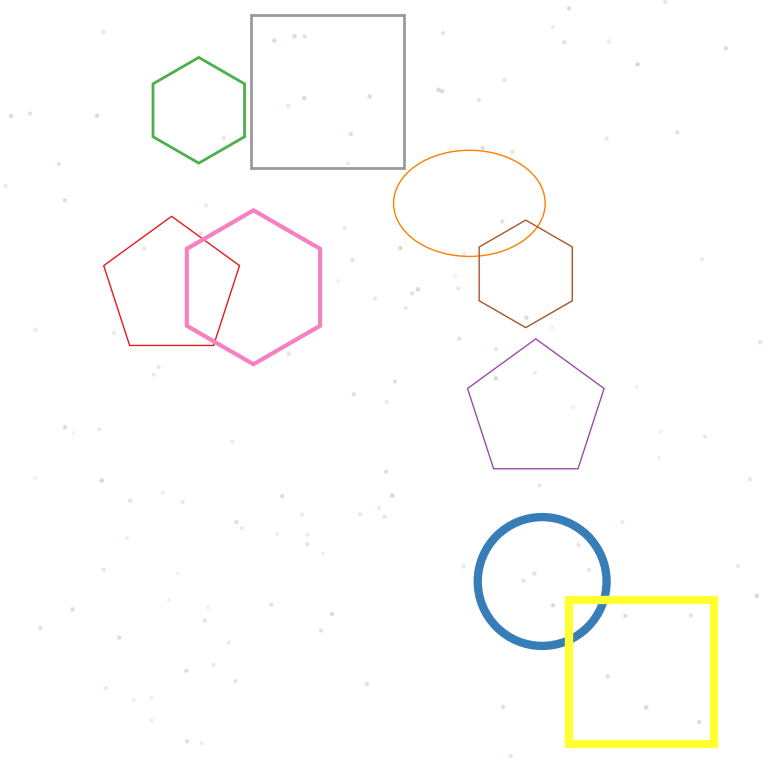[{"shape": "pentagon", "thickness": 0.5, "radius": 0.46, "center": [0.223, 0.626]}, {"shape": "circle", "thickness": 3, "radius": 0.42, "center": [0.704, 0.245]}, {"shape": "hexagon", "thickness": 1, "radius": 0.34, "center": [0.258, 0.857]}, {"shape": "pentagon", "thickness": 0.5, "radius": 0.47, "center": [0.696, 0.467]}, {"shape": "oval", "thickness": 0.5, "radius": 0.49, "center": [0.61, 0.736]}, {"shape": "square", "thickness": 3, "radius": 0.47, "center": [0.833, 0.127]}, {"shape": "hexagon", "thickness": 0.5, "radius": 0.35, "center": [0.683, 0.644]}, {"shape": "hexagon", "thickness": 1.5, "radius": 0.5, "center": [0.329, 0.627]}, {"shape": "square", "thickness": 1, "radius": 0.5, "center": [0.425, 0.881]}]